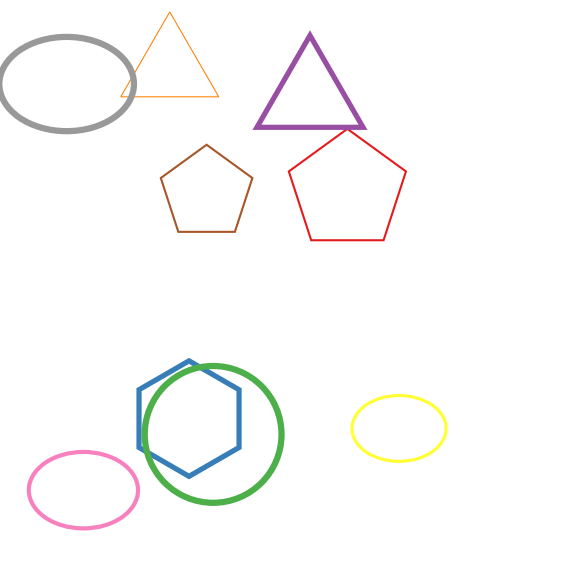[{"shape": "pentagon", "thickness": 1, "radius": 0.53, "center": [0.602, 0.669]}, {"shape": "hexagon", "thickness": 2.5, "radius": 0.5, "center": [0.327, 0.274]}, {"shape": "circle", "thickness": 3, "radius": 0.59, "center": [0.369, 0.247]}, {"shape": "triangle", "thickness": 2.5, "radius": 0.53, "center": [0.537, 0.832]}, {"shape": "triangle", "thickness": 0.5, "radius": 0.49, "center": [0.294, 0.88]}, {"shape": "oval", "thickness": 1.5, "radius": 0.41, "center": [0.691, 0.257]}, {"shape": "pentagon", "thickness": 1, "radius": 0.42, "center": [0.358, 0.665]}, {"shape": "oval", "thickness": 2, "radius": 0.47, "center": [0.144, 0.15]}, {"shape": "oval", "thickness": 3, "radius": 0.58, "center": [0.115, 0.854]}]